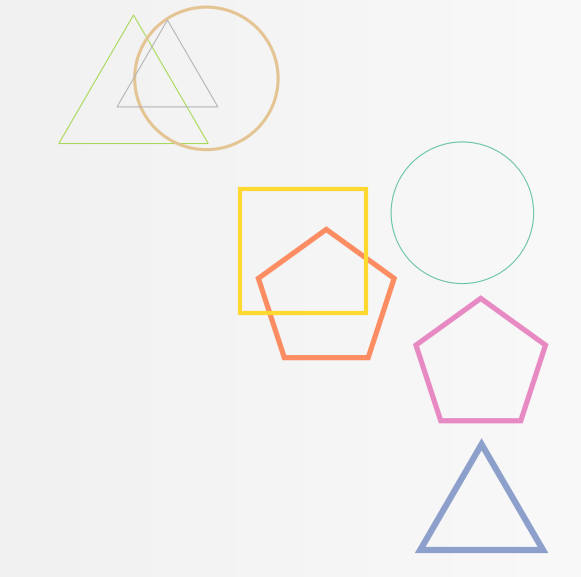[{"shape": "circle", "thickness": 0.5, "radius": 0.61, "center": [0.795, 0.631]}, {"shape": "pentagon", "thickness": 2.5, "radius": 0.61, "center": [0.561, 0.479]}, {"shape": "triangle", "thickness": 3, "radius": 0.61, "center": [0.829, 0.108]}, {"shape": "pentagon", "thickness": 2.5, "radius": 0.59, "center": [0.827, 0.365]}, {"shape": "triangle", "thickness": 0.5, "radius": 0.74, "center": [0.23, 0.825]}, {"shape": "square", "thickness": 2, "radius": 0.54, "center": [0.521, 0.564]}, {"shape": "circle", "thickness": 1.5, "radius": 0.62, "center": [0.355, 0.863]}, {"shape": "triangle", "thickness": 0.5, "radius": 0.5, "center": [0.288, 0.864]}]